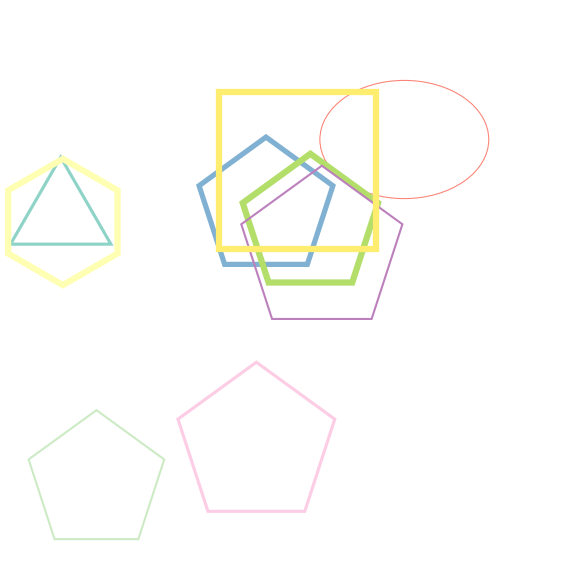[{"shape": "triangle", "thickness": 1.5, "radius": 0.5, "center": [0.105, 0.627]}, {"shape": "hexagon", "thickness": 3, "radius": 0.55, "center": [0.109, 0.615]}, {"shape": "oval", "thickness": 0.5, "radius": 0.73, "center": [0.7, 0.758]}, {"shape": "pentagon", "thickness": 2.5, "radius": 0.61, "center": [0.461, 0.64]}, {"shape": "pentagon", "thickness": 3, "radius": 0.62, "center": [0.537, 0.61]}, {"shape": "pentagon", "thickness": 1.5, "radius": 0.71, "center": [0.444, 0.229]}, {"shape": "pentagon", "thickness": 1, "radius": 0.73, "center": [0.557, 0.565]}, {"shape": "pentagon", "thickness": 1, "radius": 0.62, "center": [0.167, 0.165]}, {"shape": "square", "thickness": 3, "radius": 0.68, "center": [0.516, 0.704]}]